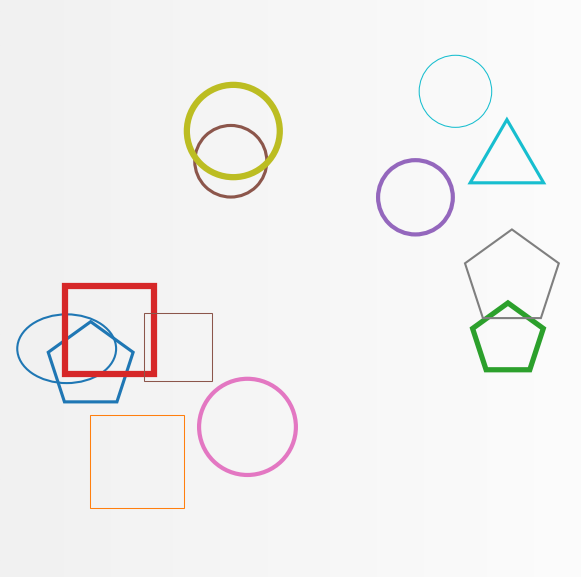[{"shape": "pentagon", "thickness": 1.5, "radius": 0.38, "center": [0.156, 0.365]}, {"shape": "oval", "thickness": 1, "radius": 0.43, "center": [0.115, 0.395]}, {"shape": "square", "thickness": 0.5, "radius": 0.4, "center": [0.236, 0.199]}, {"shape": "pentagon", "thickness": 2.5, "radius": 0.32, "center": [0.874, 0.411]}, {"shape": "square", "thickness": 3, "radius": 0.38, "center": [0.189, 0.428]}, {"shape": "circle", "thickness": 2, "radius": 0.32, "center": [0.715, 0.657]}, {"shape": "square", "thickness": 0.5, "radius": 0.29, "center": [0.306, 0.398]}, {"shape": "circle", "thickness": 1.5, "radius": 0.31, "center": [0.397, 0.72]}, {"shape": "circle", "thickness": 2, "radius": 0.42, "center": [0.426, 0.26]}, {"shape": "pentagon", "thickness": 1, "radius": 0.42, "center": [0.881, 0.517]}, {"shape": "circle", "thickness": 3, "radius": 0.4, "center": [0.401, 0.772]}, {"shape": "triangle", "thickness": 1.5, "radius": 0.36, "center": [0.872, 0.719]}, {"shape": "circle", "thickness": 0.5, "radius": 0.31, "center": [0.784, 0.841]}]